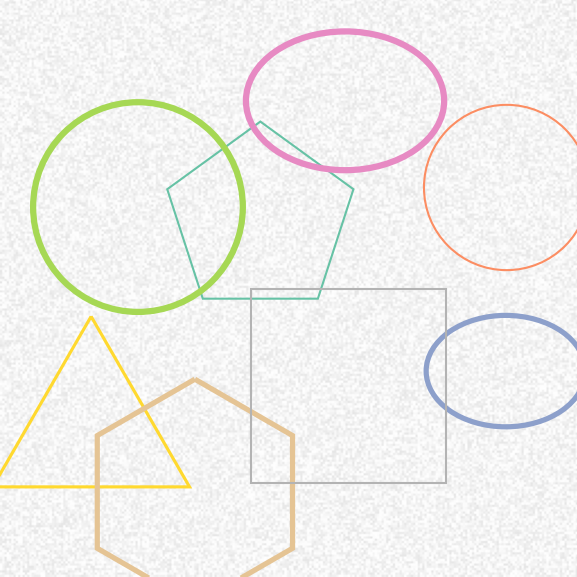[{"shape": "pentagon", "thickness": 1, "radius": 0.85, "center": [0.451, 0.619]}, {"shape": "circle", "thickness": 1, "radius": 0.72, "center": [0.877, 0.674]}, {"shape": "oval", "thickness": 2.5, "radius": 0.69, "center": [0.876, 0.357]}, {"shape": "oval", "thickness": 3, "radius": 0.86, "center": [0.597, 0.825]}, {"shape": "circle", "thickness": 3, "radius": 0.91, "center": [0.239, 0.641]}, {"shape": "triangle", "thickness": 1.5, "radius": 0.98, "center": [0.158, 0.254]}, {"shape": "hexagon", "thickness": 2.5, "radius": 0.98, "center": [0.337, 0.147]}, {"shape": "square", "thickness": 1, "radius": 0.84, "center": [0.603, 0.331]}]